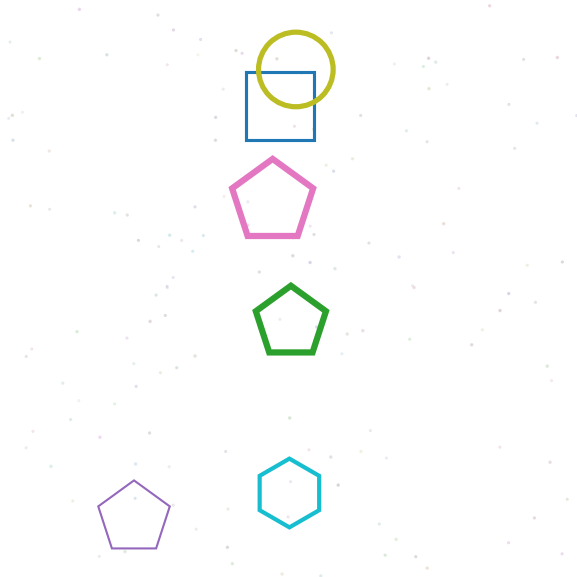[{"shape": "square", "thickness": 1.5, "radius": 0.29, "center": [0.485, 0.815]}, {"shape": "pentagon", "thickness": 3, "radius": 0.32, "center": [0.504, 0.44]}, {"shape": "pentagon", "thickness": 1, "radius": 0.33, "center": [0.232, 0.102]}, {"shape": "pentagon", "thickness": 3, "radius": 0.37, "center": [0.472, 0.65]}, {"shape": "circle", "thickness": 2.5, "radius": 0.32, "center": [0.512, 0.879]}, {"shape": "hexagon", "thickness": 2, "radius": 0.3, "center": [0.501, 0.145]}]